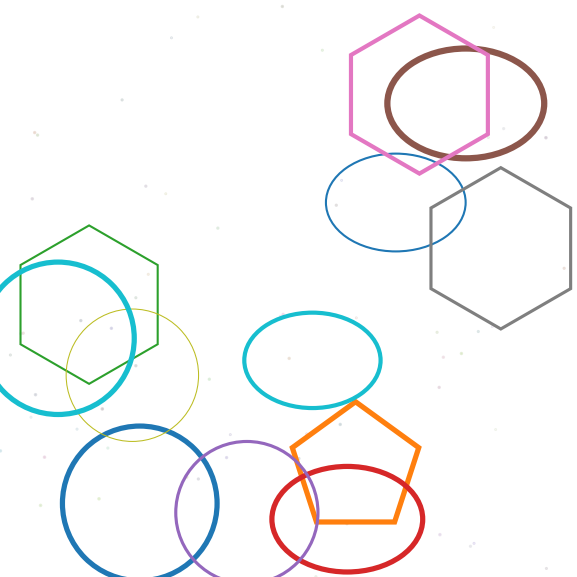[{"shape": "circle", "thickness": 2.5, "radius": 0.67, "center": [0.242, 0.127]}, {"shape": "oval", "thickness": 1, "radius": 0.6, "center": [0.685, 0.648]}, {"shape": "pentagon", "thickness": 2.5, "radius": 0.58, "center": [0.616, 0.188]}, {"shape": "hexagon", "thickness": 1, "radius": 0.69, "center": [0.154, 0.472]}, {"shape": "oval", "thickness": 2.5, "radius": 0.65, "center": [0.601, 0.1]}, {"shape": "circle", "thickness": 1.5, "radius": 0.62, "center": [0.427, 0.112]}, {"shape": "oval", "thickness": 3, "radius": 0.68, "center": [0.807, 0.82]}, {"shape": "hexagon", "thickness": 2, "radius": 0.68, "center": [0.726, 0.835]}, {"shape": "hexagon", "thickness": 1.5, "radius": 0.7, "center": [0.867, 0.569]}, {"shape": "circle", "thickness": 0.5, "radius": 0.57, "center": [0.229, 0.349]}, {"shape": "circle", "thickness": 2.5, "radius": 0.66, "center": [0.101, 0.413]}, {"shape": "oval", "thickness": 2, "radius": 0.59, "center": [0.541, 0.375]}]